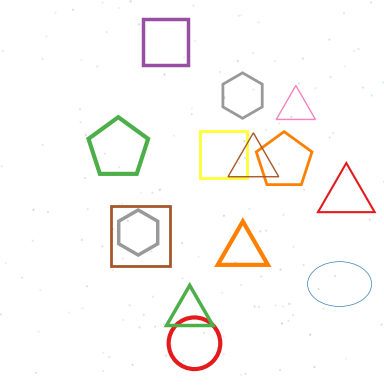[{"shape": "triangle", "thickness": 1.5, "radius": 0.43, "center": [0.9, 0.491]}, {"shape": "circle", "thickness": 3, "radius": 0.34, "center": [0.505, 0.108]}, {"shape": "oval", "thickness": 0.5, "radius": 0.42, "center": [0.882, 0.262]}, {"shape": "pentagon", "thickness": 3, "radius": 0.41, "center": [0.307, 0.614]}, {"shape": "triangle", "thickness": 2.5, "radius": 0.35, "center": [0.493, 0.189]}, {"shape": "square", "thickness": 2.5, "radius": 0.29, "center": [0.43, 0.891]}, {"shape": "triangle", "thickness": 3, "radius": 0.38, "center": [0.631, 0.35]}, {"shape": "pentagon", "thickness": 2, "radius": 0.38, "center": [0.738, 0.582]}, {"shape": "square", "thickness": 2, "radius": 0.31, "center": [0.582, 0.599]}, {"shape": "square", "thickness": 2, "radius": 0.39, "center": [0.365, 0.388]}, {"shape": "triangle", "thickness": 1, "radius": 0.38, "center": [0.658, 0.579]}, {"shape": "triangle", "thickness": 1, "radius": 0.29, "center": [0.768, 0.719]}, {"shape": "hexagon", "thickness": 2.5, "radius": 0.29, "center": [0.359, 0.396]}, {"shape": "hexagon", "thickness": 2, "radius": 0.29, "center": [0.63, 0.752]}]